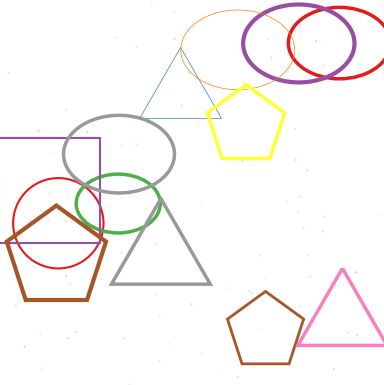[{"shape": "circle", "thickness": 1.5, "radius": 0.59, "center": [0.151, 0.42]}, {"shape": "oval", "thickness": 2.5, "radius": 0.66, "center": [0.882, 0.888]}, {"shape": "triangle", "thickness": 0.5, "radius": 0.61, "center": [0.469, 0.754]}, {"shape": "oval", "thickness": 2.5, "radius": 0.55, "center": [0.307, 0.471]}, {"shape": "square", "thickness": 1.5, "radius": 0.68, "center": [0.124, 0.505]}, {"shape": "oval", "thickness": 3, "radius": 0.72, "center": [0.776, 0.887]}, {"shape": "oval", "thickness": 0.5, "radius": 0.74, "center": [0.617, 0.87]}, {"shape": "pentagon", "thickness": 2.5, "radius": 0.53, "center": [0.639, 0.674]}, {"shape": "pentagon", "thickness": 2, "radius": 0.52, "center": [0.69, 0.139]}, {"shape": "pentagon", "thickness": 3, "radius": 0.68, "center": [0.146, 0.33]}, {"shape": "triangle", "thickness": 2.5, "radius": 0.67, "center": [0.889, 0.17]}, {"shape": "triangle", "thickness": 2.5, "radius": 0.74, "center": [0.418, 0.336]}, {"shape": "oval", "thickness": 2.5, "radius": 0.72, "center": [0.309, 0.6]}]